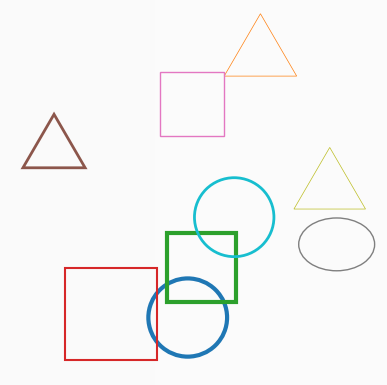[{"shape": "circle", "thickness": 3, "radius": 0.51, "center": [0.484, 0.175]}, {"shape": "triangle", "thickness": 0.5, "radius": 0.54, "center": [0.672, 0.856]}, {"shape": "square", "thickness": 3, "radius": 0.45, "center": [0.52, 0.305]}, {"shape": "square", "thickness": 1.5, "radius": 0.6, "center": [0.287, 0.185]}, {"shape": "triangle", "thickness": 2, "radius": 0.46, "center": [0.139, 0.61]}, {"shape": "square", "thickness": 1, "radius": 0.42, "center": [0.495, 0.731]}, {"shape": "oval", "thickness": 1, "radius": 0.49, "center": [0.869, 0.365]}, {"shape": "triangle", "thickness": 0.5, "radius": 0.53, "center": [0.851, 0.51]}, {"shape": "circle", "thickness": 2, "radius": 0.51, "center": [0.604, 0.436]}]